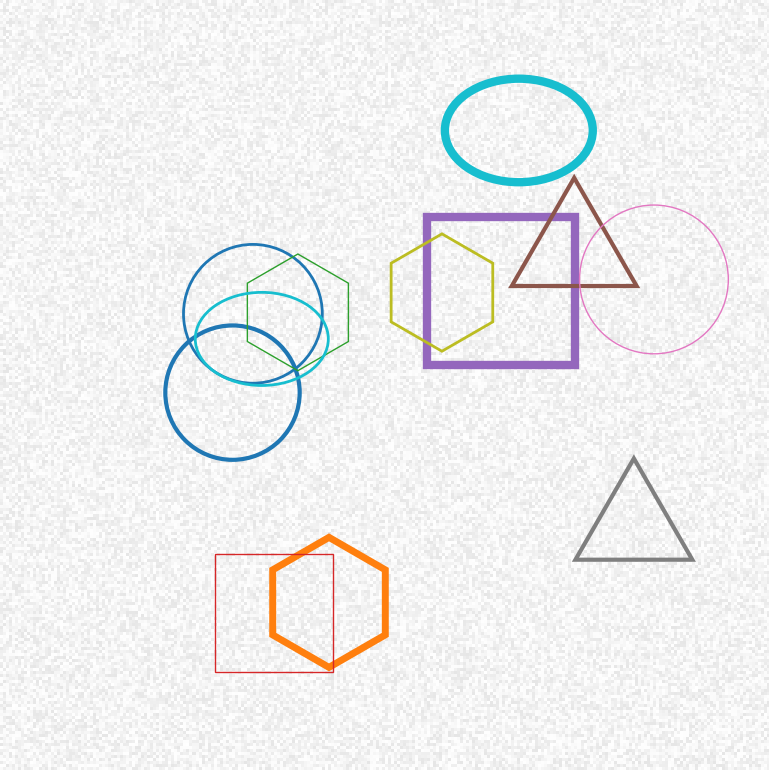[{"shape": "circle", "thickness": 1.5, "radius": 0.44, "center": [0.302, 0.49]}, {"shape": "circle", "thickness": 1, "radius": 0.45, "center": [0.328, 0.592]}, {"shape": "hexagon", "thickness": 2.5, "radius": 0.42, "center": [0.427, 0.218]}, {"shape": "hexagon", "thickness": 0.5, "radius": 0.38, "center": [0.387, 0.594]}, {"shape": "square", "thickness": 0.5, "radius": 0.38, "center": [0.356, 0.204]}, {"shape": "square", "thickness": 3, "radius": 0.48, "center": [0.65, 0.622]}, {"shape": "triangle", "thickness": 1.5, "radius": 0.47, "center": [0.746, 0.675]}, {"shape": "circle", "thickness": 0.5, "radius": 0.48, "center": [0.849, 0.637]}, {"shape": "triangle", "thickness": 1.5, "radius": 0.44, "center": [0.823, 0.317]}, {"shape": "hexagon", "thickness": 1, "radius": 0.38, "center": [0.574, 0.62]}, {"shape": "oval", "thickness": 1, "radius": 0.43, "center": [0.34, 0.56]}, {"shape": "oval", "thickness": 3, "radius": 0.48, "center": [0.674, 0.831]}]